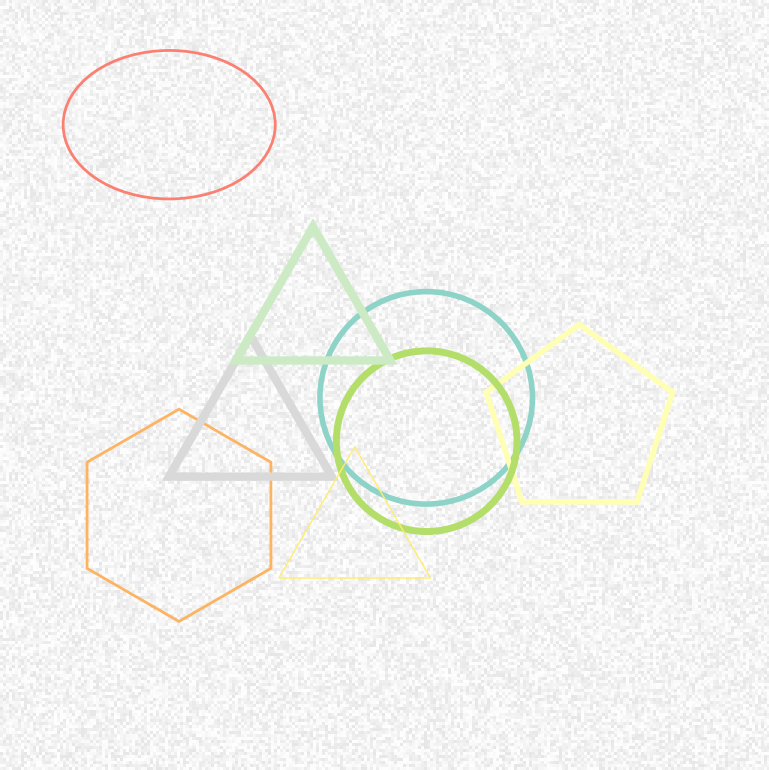[{"shape": "circle", "thickness": 2, "radius": 0.69, "center": [0.554, 0.483]}, {"shape": "pentagon", "thickness": 2, "radius": 0.64, "center": [0.753, 0.451]}, {"shape": "oval", "thickness": 1, "radius": 0.69, "center": [0.22, 0.838]}, {"shape": "hexagon", "thickness": 1, "radius": 0.69, "center": [0.232, 0.331]}, {"shape": "circle", "thickness": 2.5, "radius": 0.59, "center": [0.554, 0.427]}, {"shape": "triangle", "thickness": 3, "radius": 0.61, "center": [0.325, 0.442]}, {"shape": "triangle", "thickness": 3, "radius": 0.58, "center": [0.407, 0.59]}, {"shape": "triangle", "thickness": 0.5, "radius": 0.57, "center": [0.461, 0.306]}]